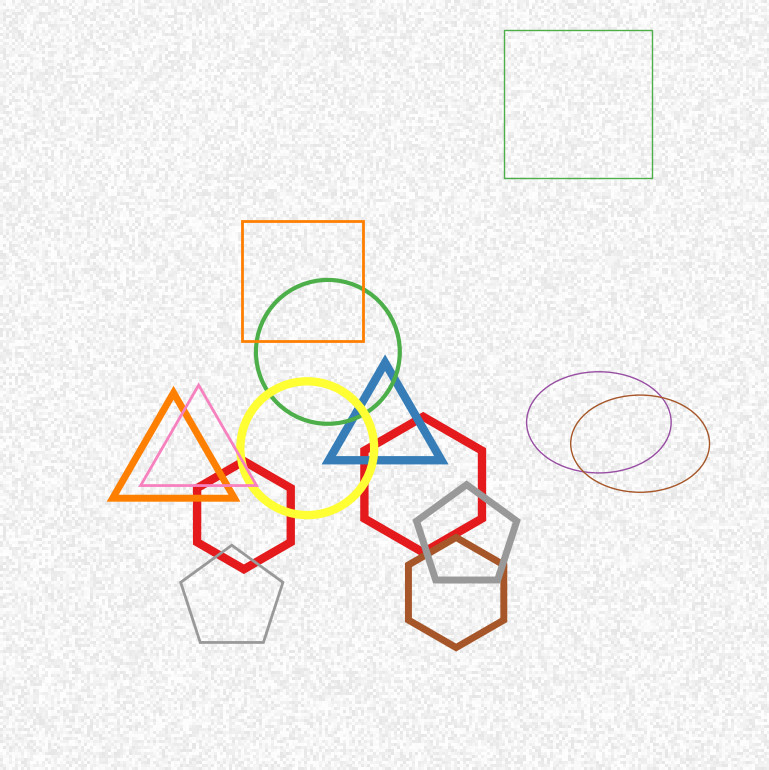[{"shape": "hexagon", "thickness": 3, "radius": 0.35, "center": [0.317, 0.331]}, {"shape": "hexagon", "thickness": 3, "radius": 0.44, "center": [0.55, 0.371]}, {"shape": "triangle", "thickness": 3, "radius": 0.42, "center": [0.5, 0.444]}, {"shape": "square", "thickness": 0.5, "radius": 0.48, "center": [0.75, 0.865]}, {"shape": "circle", "thickness": 1.5, "radius": 0.47, "center": [0.426, 0.543]}, {"shape": "oval", "thickness": 0.5, "radius": 0.47, "center": [0.778, 0.452]}, {"shape": "triangle", "thickness": 2.5, "radius": 0.46, "center": [0.225, 0.399]}, {"shape": "square", "thickness": 1, "radius": 0.39, "center": [0.393, 0.635]}, {"shape": "circle", "thickness": 3, "radius": 0.43, "center": [0.399, 0.418]}, {"shape": "hexagon", "thickness": 2.5, "radius": 0.36, "center": [0.592, 0.231]}, {"shape": "oval", "thickness": 0.5, "radius": 0.45, "center": [0.831, 0.424]}, {"shape": "triangle", "thickness": 1, "radius": 0.43, "center": [0.258, 0.413]}, {"shape": "pentagon", "thickness": 1, "radius": 0.35, "center": [0.301, 0.222]}, {"shape": "pentagon", "thickness": 2.5, "radius": 0.34, "center": [0.606, 0.302]}]